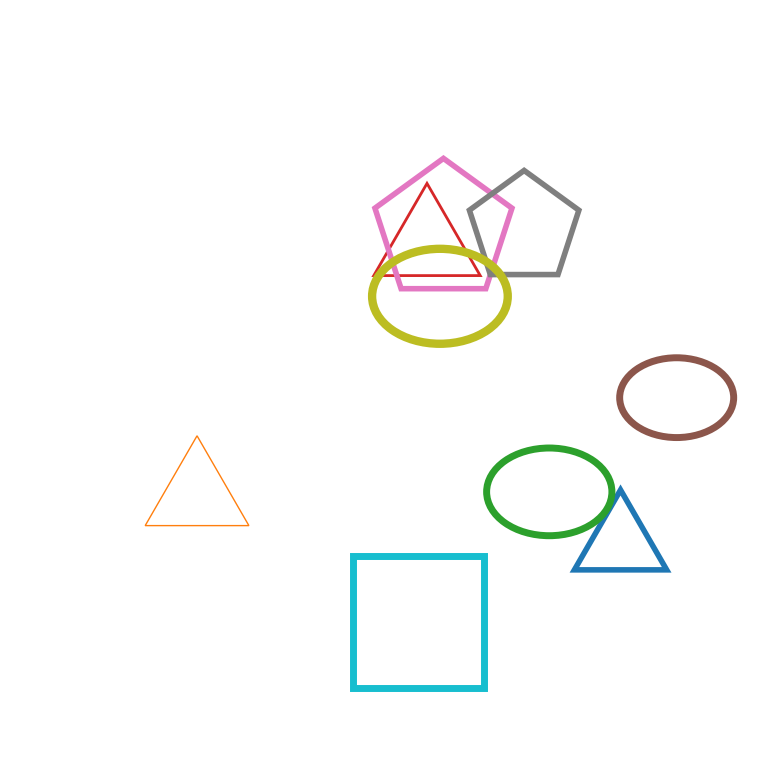[{"shape": "triangle", "thickness": 2, "radius": 0.35, "center": [0.806, 0.295]}, {"shape": "triangle", "thickness": 0.5, "radius": 0.39, "center": [0.256, 0.356]}, {"shape": "oval", "thickness": 2.5, "radius": 0.41, "center": [0.713, 0.361]}, {"shape": "triangle", "thickness": 1, "radius": 0.4, "center": [0.555, 0.682]}, {"shape": "oval", "thickness": 2.5, "radius": 0.37, "center": [0.879, 0.484]}, {"shape": "pentagon", "thickness": 2, "radius": 0.47, "center": [0.576, 0.701]}, {"shape": "pentagon", "thickness": 2, "radius": 0.37, "center": [0.681, 0.704]}, {"shape": "oval", "thickness": 3, "radius": 0.44, "center": [0.571, 0.615]}, {"shape": "square", "thickness": 2.5, "radius": 0.43, "center": [0.543, 0.192]}]